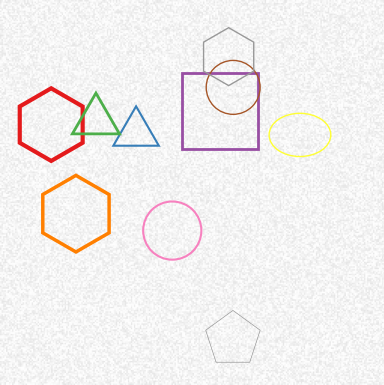[{"shape": "hexagon", "thickness": 3, "radius": 0.47, "center": [0.133, 0.676]}, {"shape": "triangle", "thickness": 1.5, "radius": 0.34, "center": [0.353, 0.656]}, {"shape": "triangle", "thickness": 2, "radius": 0.35, "center": [0.249, 0.688]}, {"shape": "square", "thickness": 2, "radius": 0.49, "center": [0.571, 0.712]}, {"shape": "hexagon", "thickness": 2.5, "radius": 0.5, "center": [0.197, 0.445]}, {"shape": "oval", "thickness": 1, "radius": 0.4, "center": [0.779, 0.65]}, {"shape": "circle", "thickness": 1, "radius": 0.35, "center": [0.606, 0.773]}, {"shape": "circle", "thickness": 1.5, "radius": 0.38, "center": [0.447, 0.401]}, {"shape": "hexagon", "thickness": 1, "radius": 0.38, "center": [0.594, 0.853]}, {"shape": "pentagon", "thickness": 0.5, "radius": 0.37, "center": [0.605, 0.119]}]